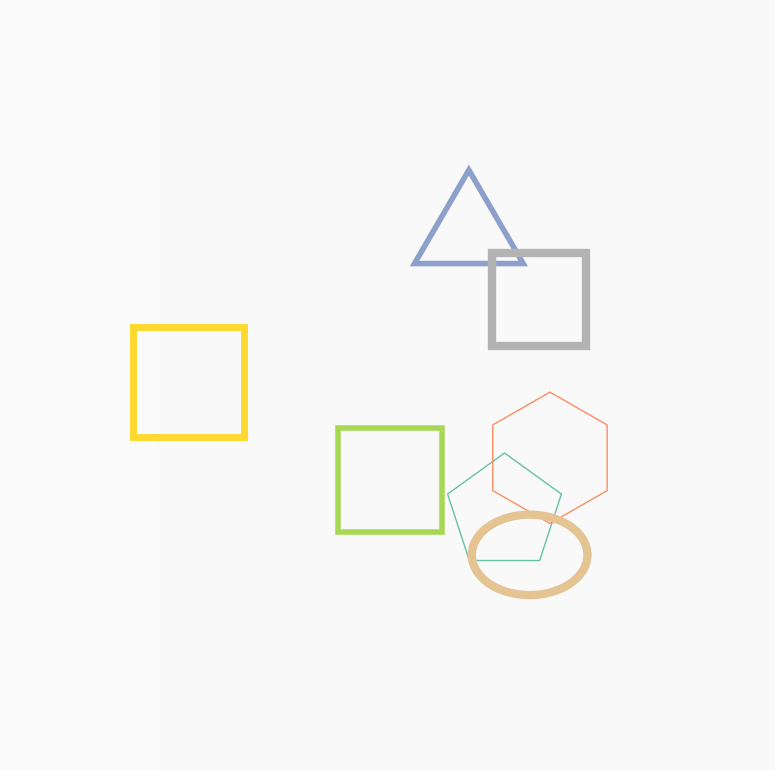[{"shape": "pentagon", "thickness": 0.5, "radius": 0.39, "center": [0.651, 0.334]}, {"shape": "hexagon", "thickness": 0.5, "radius": 0.43, "center": [0.71, 0.405]}, {"shape": "triangle", "thickness": 2, "radius": 0.4, "center": [0.605, 0.698]}, {"shape": "square", "thickness": 2, "radius": 0.34, "center": [0.503, 0.376]}, {"shape": "square", "thickness": 2.5, "radius": 0.36, "center": [0.243, 0.504]}, {"shape": "oval", "thickness": 3, "radius": 0.37, "center": [0.683, 0.279]}, {"shape": "square", "thickness": 3, "radius": 0.3, "center": [0.695, 0.611]}]